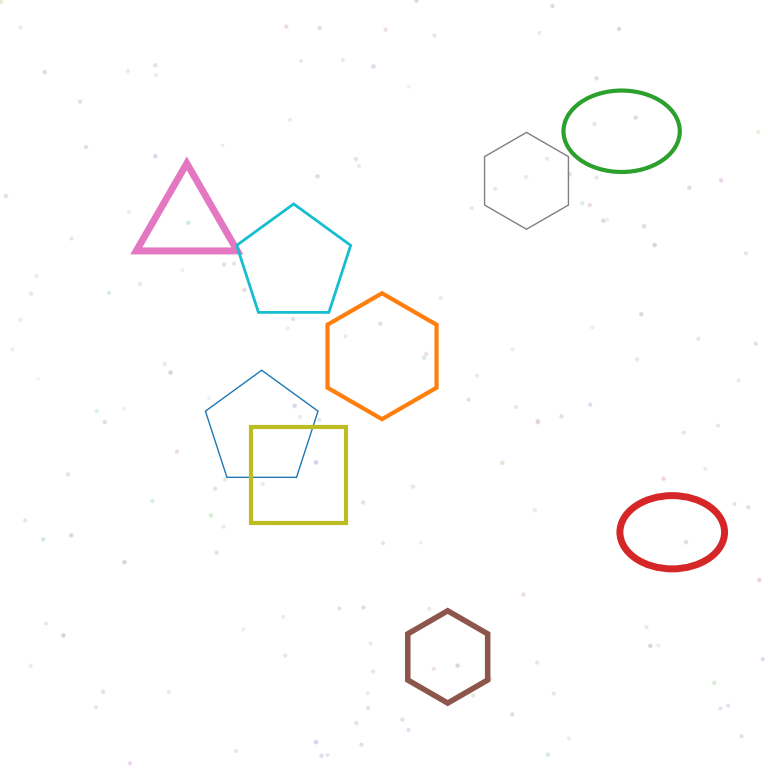[{"shape": "pentagon", "thickness": 0.5, "radius": 0.38, "center": [0.34, 0.442]}, {"shape": "hexagon", "thickness": 1.5, "radius": 0.41, "center": [0.496, 0.537]}, {"shape": "oval", "thickness": 1.5, "radius": 0.38, "center": [0.807, 0.83]}, {"shape": "oval", "thickness": 2.5, "radius": 0.34, "center": [0.873, 0.309]}, {"shape": "hexagon", "thickness": 2, "radius": 0.3, "center": [0.581, 0.147]}, {"shape": "triangle", "thickness": 2.5, "radius": 0.38, "center": [0.243, 0.712]}, {"shape": "hexagon", "thickness": 0.5, "radius": 0.31, "center": [0.684, 0.765]}, {"shape": "square", "thickness": 1.5, "radius": 0.31, "center": [0.388, 0.383]}, {"shape": "pentagon", "thickness": 1, "radius": 0.39, "center": [0.381, 0.657]}]